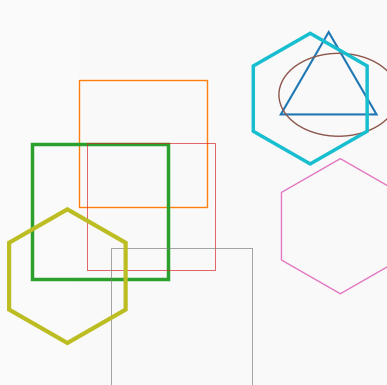[{"shape": "triangle", "thickness": 1.5, "radius": 0.71, "center": [0.848, 0.774]}, {"shape": "square", "thickness": 1, "radius": 0.83, "center": [0.37, 0.627]}, {"shape": "square", "thickness": 2.5, "radius": 0.88, "center": [0.258, 0.45]}, {"shape": "square", "thickness": 0.5, "radius": 0.82, "center": [0.389, 0.463]}, {"shape": "oval", "thickness": 1, "radius": 0.77, "center": [0.874, 0.754]}, {"shape": "hexagon", "thickness": 1, "radius": 0.88, "center": [0.878, 0.412]}, {"shape": "square", "thickness": 0.5, "radius": 0.91, "center": [0.469, 0.172]}, {"shape": "hexagon", "thickness": 3, "radius": 0.87, "center": [0.174, 0.283]}, {"shape": "hexagon", "thickness": 2.5, "radius": 0.85, "center": [0.801, 0.744]}]